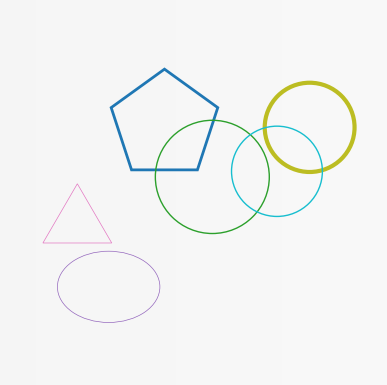[{"shape": "pentagon", "thickness": 2, "radius": 0.72, "center": [0.424, 0.676]}, {"shape": "circle", "thickness": 1, "radius": 0.74, "center": [0.548, 0.541]}, {"shape": "oval", "thickness": 0.5, "radius": 0.66, "center": [0.28, 0.255]}, {"shape": "triangle", "thickness": 0.5, "radius": 0.51, "center": [0.2, 0.42]}, {"shape": "circle", "thickness": 3, "radius": 0.58, "center": [0.799, 0.669]}, {"shape": "circle", "thickness": 1, "radius": 0.59, "center": [0.715, 0.555]}]